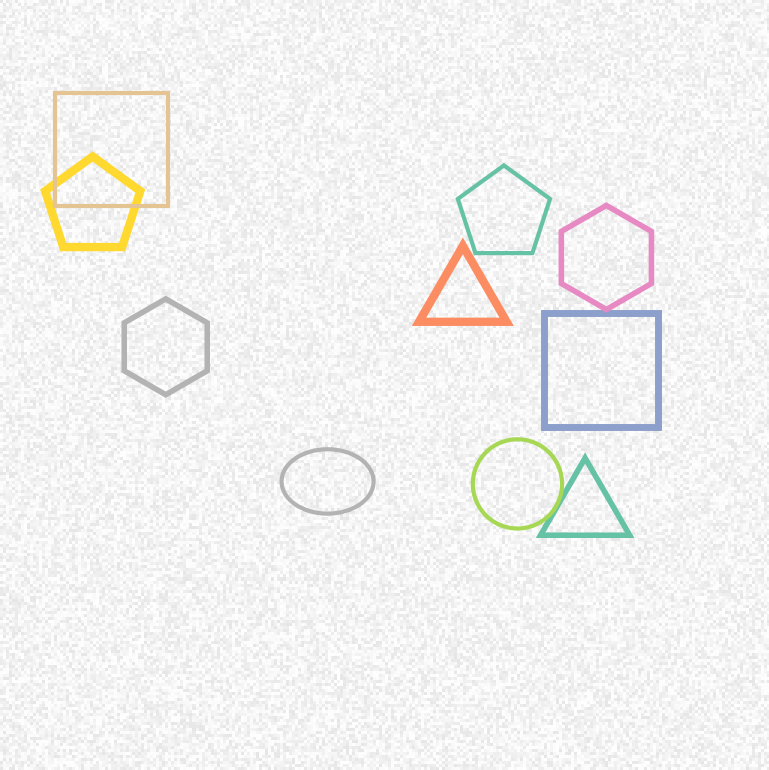[{"shape": "triangle", "thickness": 2, "radius": 0.33, "center": [0.76, 0.338]}, {"shape": "pentagon", "thickness": 1.5, "radius": 0.31, "center": [0.654, 0.722]}, {"shape": "triangle", "thickness": 3, "radius": 0.33, "center": [0.601, 0.615]}, {"shape": "square", "thickness": 2.5, "radius": 0.37, "center": [0.781, 0.52]}, {"shape": "hexagon", "thickness": 2, "radius": 0.34, "center": [0.788, 0.666]}, {"shape": "circle", "thickness": 1.5, "radius": 0.29, "center": [0.672, 0.372]}, {"shape": "pentagon", "thickness": 3, "radius": 0.33, "center": [0.12, 0.732]}, {"shape": "square", "thickness": 1.5, "radius": 0.37, "center": [0.145, 0.806]}, {"shape": "hexagon", "thickness": 2, "radius": 0.31, "center": [0.215, 0.55]}, {"shape": "oval", "thickness": 1.5, "radius": 0.3, "center": [0.425, 0.375]}]